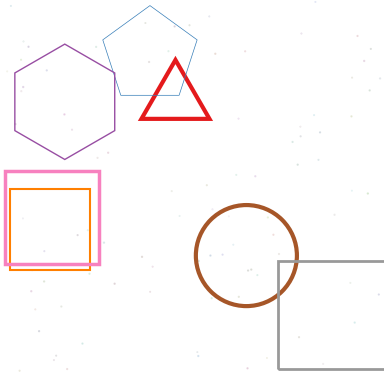[{"shape": "triangle", "thickness": 3, "radius": 0.51, "center": [0.456, 0.742]}, {"shape": "pentagon", "thickness": 0.5, "radius": 0.64, "center": [0.389, 0.857]}, {"shape": "hexagon", "thickness": 1, "radius": 0.75, "center": [0.168, 0.736]}, {"shape": "square", "thickness": 1.5, "radius": 0.52, "center": [0.13, 0.404]}, {"shape": "circle", "thickness": 3, "radius": 0.66, "center": [0.64, 0.336]}, {"shape": "square", "thickness": 2.5, "radius": 0.61, "center": [0.135, 0.435]}, {"shape": "square", "thickness": 2, "radius": 0.7, "center": [0.861, 0.182]}]